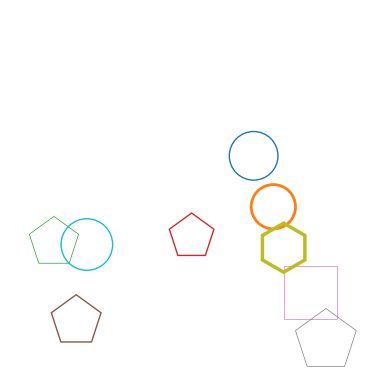[{"shape": "circle", "thickness": 1, "radius": 0.32, "center": [0.659, 0.595]}, {"shape": "circle", "thickness": 2, "radius": 0.29, "center": [0.71, 0.463]}, {"shape": "pentagon", "thickness": 0.5, "radius": 0.34, "center": [0.14, 0.371]}, {"shape": "pentagon", "thickness": 1, "radius": 0.3, "center": [0.498, 0.386]}, {"shape": "pentagon", "thickness": 1, "radius": 0.34, "center": [0.198, 0.167]}, {"shape": "square", "thickness": 0.5, "radius": 0.34, "center": [0.806, 0.24]}, {"shape": "pentagon", "thickness": 0.5, "radius": 0.41, "center": [0.846, 0.116]}, {"shape": "hexagon", "thickness": 2.5, "radius": 0.32, "center": [0.737, 0.357]}, {"shape": "circle", "thickness": 1, "radius": 0.33, "center": [0.226, 0.365]}]